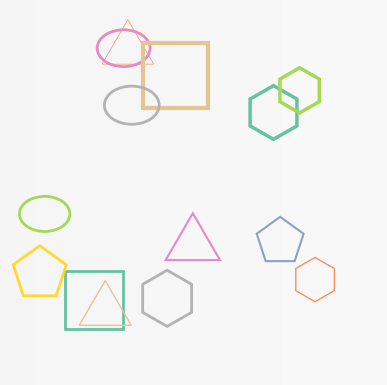[{"shape": "hexagon", "thickness": 2.5, "radius": 0.35, "center": [0.706, 0.708]}, {"shape": "square", "thickness": 2, "radius": 0.37, "center": [0.243, 0.221]}, {"shape": "hexagon", "thickness": 1, "radius": 0.29, "center": [0.813, 0.274]}, {"shape": "triangle", "thickness": 0.5, "radius": 0.39, "center": [0.33, 0.872]}, {"shape": "pentagon", "thickness": 1.5, "radius": 0.32, "center": [0.723, 0.373]}, {"shape": "oval", "thickness": 2, "radius": 0.34, "center": [0.319, 0.875]}, {"shape": "triangle", "thickness": 1.5, "radius": 0.41, "center": [0.498, 0.365]}, {"shape": "hexagon", "thickness": 2.5, "radius": 0.29, "center": [0.773, 0.765]}, {"shape": "oval", "thickness": 2, "radius": 0.33, "center": [0.115, 0.444]}, {"shape": "pentagon", "thickness": 2, "radius": 0.36, "center": [0.103, 0.29]}, {"shape": "triangle", "thickness": 1, "radius": 0.39, "center": [0.272, 0.194]}, {"shape": "square", "thickness": 3, "radius": 0.42, "center": [0.454, 0.803]}, {"shape": "hexagon", "thickness": 2, "radius": 0.36, "center": [0.431, 0.225]}, {"shape": "oval", "thickness": 2, "radius": 0.35, "center": [0.34, 0.727]}]